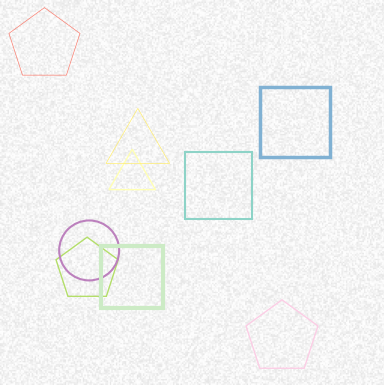[{"shape": "square", "thickness": 1.5, "radius": 0.44, "center": [0.567, 0.519]}, {"shape": "triangle", "thickness": 1, "radius": 0.35, "center": [0.343, 0.542]}, {"shape": "pentagon", "thickness": 0.5, "radius": 0.48, "center": [0.115, 0.883]}, {"shape": "square", "thickness": 2.5, "radius": 0.46, "center": [0.767, 0.684]}, {"shape": "pentagon", "thickness": 1, "radius": 0.42, "center": [0.226, 0.299]}, {"shape": "pentagon", "thickness": 1, "radius": 0.49, "center": [0.732, 0.123]}, {"shape": "circle", "thickness": 1.5, "radius": 0.39, "center": [0.232, 0.35]}, {"shape": "square", "thickness": 3, "radius": 0.4, "center": [0.342, 0.281]}, {"shape": "triangle", "thickness": 0.5, "radius": 0.48, "center": [0.358, 0.623]}]